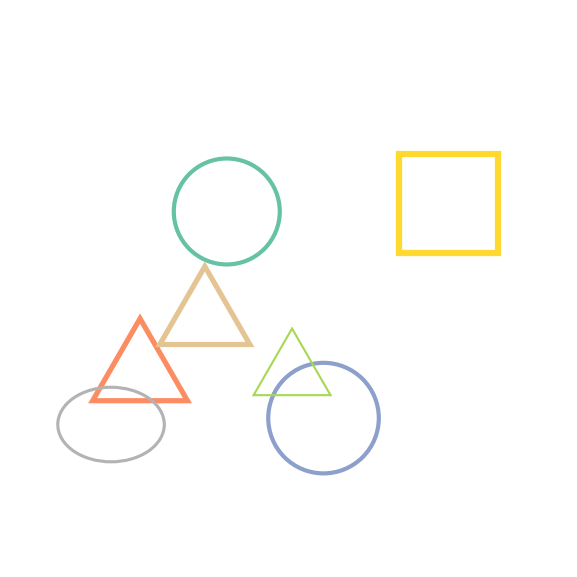[{"shape": "circle", "thickness": 2, "radius": 0.46, "center": [0.393, 0.633]}, {"shape": "triangle", "thickness": 2.5, "radius": 0.47, "center": [0.243, 0.353]}, {"shape": "circle", "thickness": 2, "radius": 0.48, "center": [0.56, 0.275]}, {"shape": "triangle", "thickness": 1, "radius": 0.38, "center": [0.506, 0.353]}, {"shape": "square", "thickness": 3, "radius": 0.43, "center": [0.776, 0.647]}, {"shape": "triangle", "thickness": 2.5, "radius": 0.45, "center": [0.355, 0.448]}, {"shape": "oval", "thickness": 1.5, "radius": 0.46, "center": [0.192, 0.264]}]